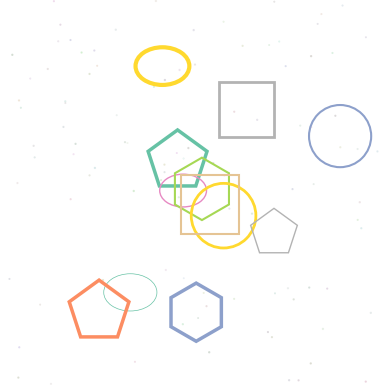[{"shape": "oval", "thickness": 0.5, "radius": 0.35, "center": [0.339, 0.241]}, {"shape": "pentagon", "thickness": 2.5, "radius": 0.4, "center": [0.461, 0.582]}, {"shape": "pentagon", "thickness": 2.5, "radius": 0.41, "center": [0.257, 0.191]}, {"shape": "hexagon", "thickness": 2.5, "radius": 0.38, "center": [0.51, 0.189]}, {"shape": "circle", "thickness": 1.5, "radius": 0.4, "center": [0.883, 0.647]}, {"shape": "oval", "thickness": 1, "radius": 0.3, "center": [0.476, 0.505]}, {"shape": "hexagon", "thickness": 1.5, "radius": 0.41, "center": [0.525, 0.509]}, {"shape": "oval", "thickness": 3, "radius": 0.35, "center": [0.422, 0.828]}, {"shape": "circle", "thickness": 2, "radius": 0.42, "center": [0.581, 0.44]}, {"shape": "square", "thickness": 1.5, "radius": 0.38, "center": [0.545, 0.468]}, {"shape": "square", "thickness": 2, "radius": 0.36, "center": [0.641, 0.715]}, {"shape": "pentagon", "thickness": 1, "radius": 0.32, "center": [0.712, 0.395]}]